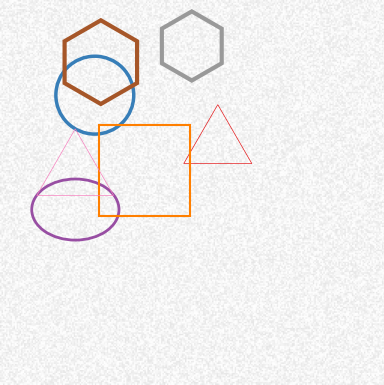[{"shape": "triangle", "thickness": 0.5, "radius": 0.51, "center": [0.566, 0.626]}, {"shape": "circle", "thickness": 2.5, "radius": 0.51, "center": [0.246, 0.753]}, {"shape": "oval", "thickness": 2, "radius": 0.57, "center": [0.196, 0.456]}, {"shape": "square", "thickness": 1.5, "radius": 0.59, "center": [0.376, 0.557]}, {"shape": "hexagon", "thickness": 3, "radius": 0.54, "center": [0.262, 0.839]}, {"shape": "triangle", "thickness": 0.5, "radius": 0.58, "center": [0.195, 0.55]}, {"shape": "hexagon", "thickness": 3, "radius": 0.45, "center": [0.498, 0.881]}]